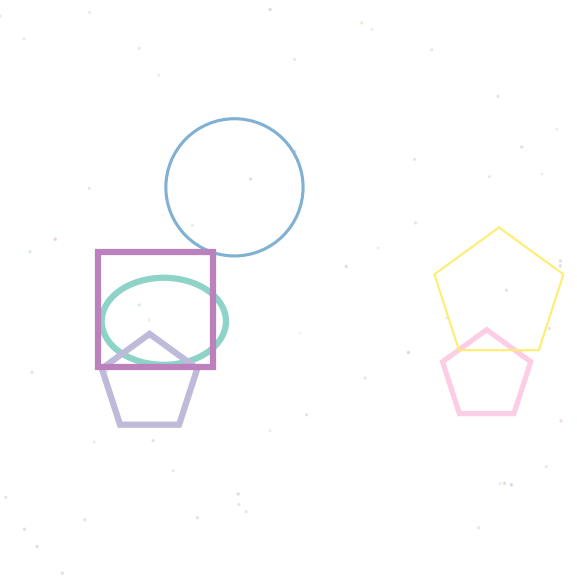[{"shape": "oval", "thickness": 3, "radius": 0.54, "center": [0.284, 0.443]}, {"shape": "pentagon", "thickness": 3, "radius": 0.43, "center": [0.259, 0.334]}, {"shape": "circle", "thickness": 1.5, "radius": 0.59, "center": [0.406, 0.675]}, {"shape": "pentagon", "thickness": 2.5, "radius": 0.4, "center": [0.843, 0.348]}, {"shape": "square", "thickness": 3, "radius": 0.5, "center": [0.27, 0.463]}, {"shape": "pentagon", "thickness": 1, "radius": 0.59, "center": [0.864, 0.488]}]